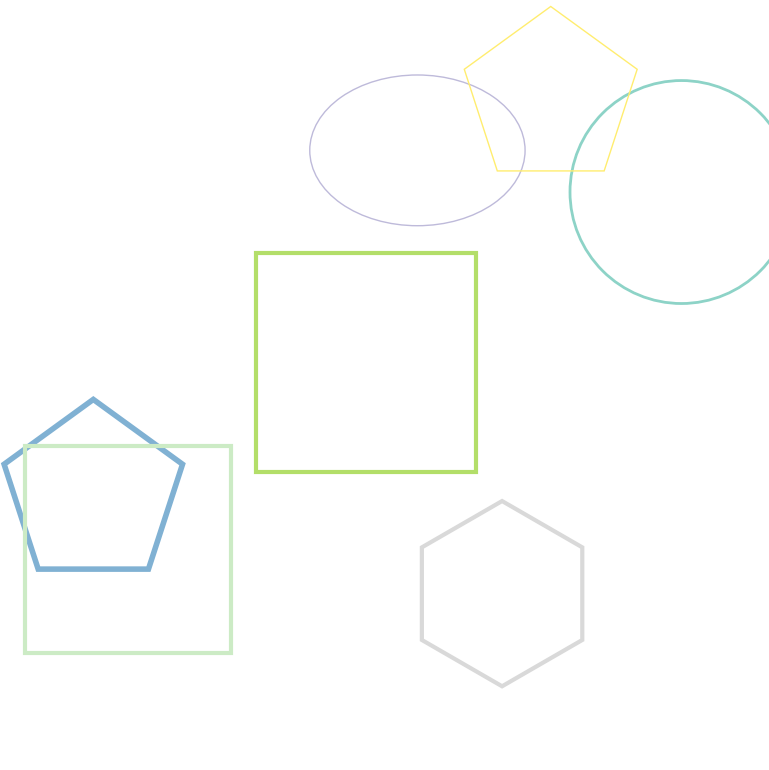[{"shape": "circle", "thickness": 1, "radius": 0.72, "center": [0.885, 0.751]}, {"shape": "oval", "thickness": 0.5, "radius": 0.7, "center": [0.542, 0.805]}, {"shape": "pentagon", "thickness": 2, "radius": 0.61, "center": [0.121, 0.359]}, {"shape": "square", "thickness": 1.5, "radius": 0.71, "center": [0.475, 0.529]}, {"shape": "hexagon", "thickness": 1.5, "radius": 0.6, "center": [0.652, 0.229]}, {"shape": "square", "thickness": 1.5, "radius": 0.67, "center": [0.166, 0.287]}, {"shape": "pentagon", "thickness": 0.5, "radius": 0.59, "center": [0.715, 0.874]}]